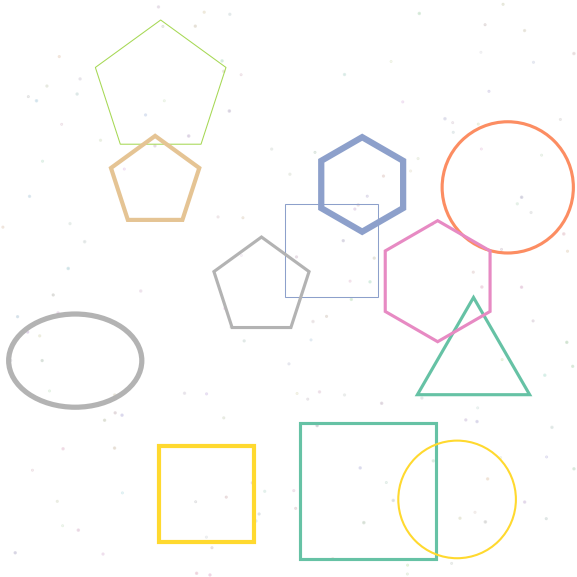[{"shape": "triangle", "thickness": 1.5, "radius": 0.56, "center": [0.82, 0.372]}, {"shape": "square", "thickness": 1.5, "radius": 0.59, "center": [0.637, 0.149]}, {"shape": "circle", "thickness": 1.5, "radius": 0.57, "center": [0.879, 0.675]}, {"shape": "square", "thickness": 0.5, "radius": 0.4, "center": [0.574, 0.565]}, {"shape": "hexagon", "thickness": 3, "radius": 0.41, "center": [0.627, 0.68]}, {"shape": "hexagon", "thickness": 1.5, "radius": 0.52, "center": [0.758, 0.512]}, {"shape": "pentagon", "thickness": 0.5, "radius": 0.59, "center": [0.278, 0.846]}, {"shape": "square", "thickness": 2, "radius": 0.41, "center": [0.357, 0.143]}, {"shape": "circle", "thickness": 1, "radius": 0.51, "center": [0.792, 0.134]}, {"shape": "pentagon", "thickness": 2, "radius": 0.4, "center": [0.269, 0.683]}, {"shape": "oval", "thickness": 2.5, "radius": 0.58, "center": [0.13, 0.375]}, {"shape": "pentagon", "thickness": 1.5, "radius": 0.43, "center": [0.453, 0.502]}]